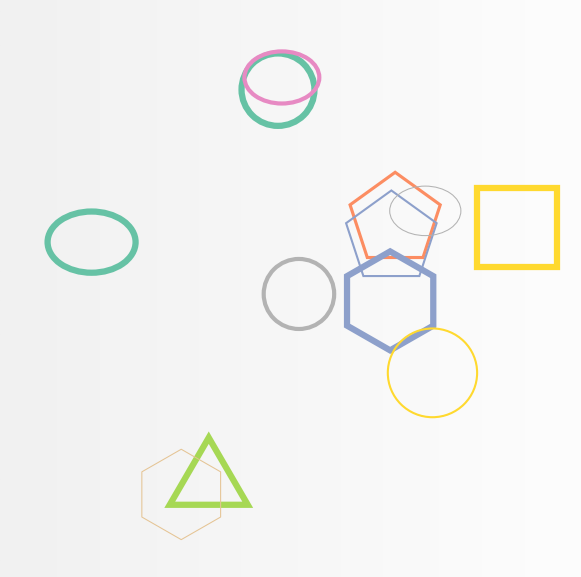[{"shape": "oval", "thickness": 3, "radius": 0.38, "center": [0.158, 0.58]}, {"shape": "circle", "thickness": 3, "radius": 0.31, "center": [0.478, 0.844]}, {"shape": "pentagon", "thickness": 1.5, "radius": 0.41, "center": [0.68, 0.619]}, {"shape": "hexagon", "thickness": 3, "radius": 0.43, "center": [0.671, 0.478]}, {"shape": "pentagon", "thickness": 1, "radius": 0.41, "center": [0.673, 0.587]}, {"shape": "oval", "thickness": 2, "radius": 0.32, "center": [0.485, 0.865]}, {"shape": "triangle", "thickness": 3, "radius": 0.39, "center": [0.359, 0.164]}, {"shape": "square", "thickness": 3, "radius": 0.34, "center": [0.89, 0.606]}, {"shape": "circle", "thickness": 1, "radius": 0.38, "center": [0.744, 0.354]}, {"shape": "hexagon", "thickness": 0.5, "radius": 0.39, "center": [0.312, 0.143]}, {"shape": "oval", "thickness": 0.5, "radius": 0.31, "center": [0.732, 0.634]}, {"shape": "circle", "thickness": 2, "radius": 0.3, "center": [0.514, 0.49]}]